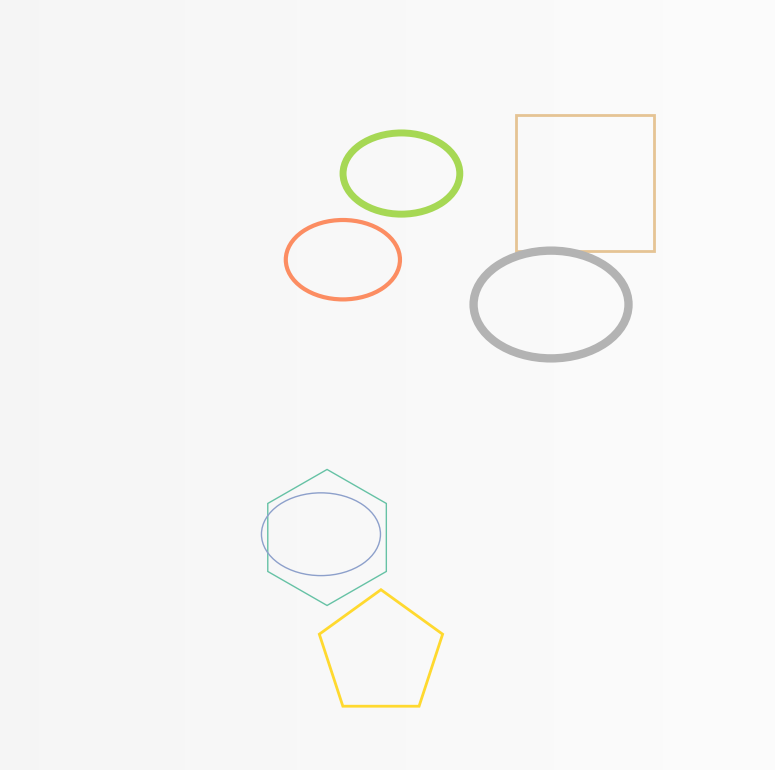[{"shape": "hexagon", "thickness": 0.5, "radius": 0.44, "center": [0.422, 0.302]}, {"shape": "oval", "thickness": 1.5, "radius": 0.37, "center": [0.442, 0.663]}, {"shape": "oval", "thickness": 0.5, "radius": 0.38, "center": [0.414, 0.306]}, {"shape": "oval", "thickness": 2.5, "radius": 0.38, "center": [0.518, 0.775]}, {"shape": "pentagon", "thickness": 1, "radius": 0.42, "center": [0.492, 0.151]}, {"shape": "square", "thickness": 1, "radius": 0.44, "center": [0.755, 0.762]}, {"shape": "oval", "thickness": 3, "radius": 0.5, "center": [0.711, 0.605]}]